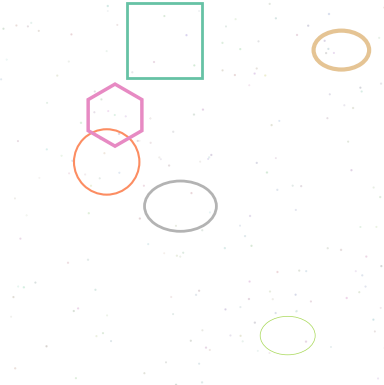[{"shape": "square", "thickness": 2, "radius": 0.49, "center": [0.426, 0.894]}, {"shape": "circle", "thickness": 1.5, "radius": 0.42, "center": [0.277, 0.579]}, {"shape": "hexagon", "thickness": 2.5, "radius": 0.4, "center": [0.299, 0.701]}, {"shape": "oval", "thickness": 0.5, "radius": 0.36, "center": [0.747, 0.128]}, {"shape": "oval", "thickness": 3, "radius": 0.36, "center": [0.887, 0.87]}, {"shape": "oval", "thickness": 2, "radius": 0.47, "center": [0.469, 0.465]}]